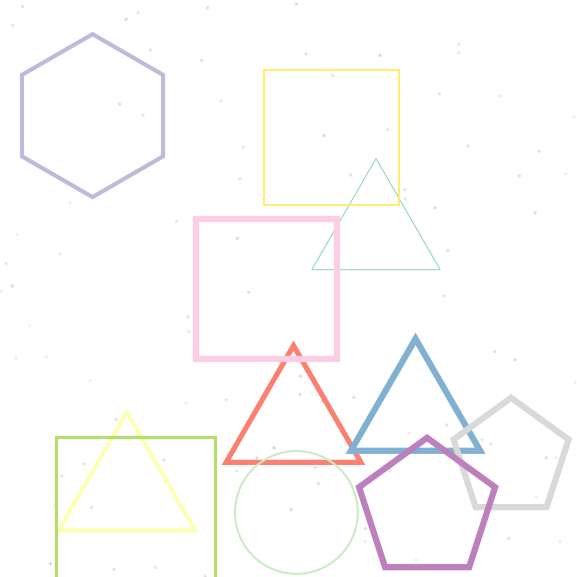[{"shape": "triangle", "thickness": 0.5, "radius": 0.64, "center": [0.651, 0.596]}, {"shape": "triangle", "thickness": 2, "radius": 0.68, "center": [0.22, 0.149]}, {"shape": "hexagon", "thickness": 2, "radius": 0.71, "center": [0.16, 0.799]}, {"shape": "triangle", "thickness": 2.5, "radius": 0.67, "center": [0.508, 0.266]}, {"shape": "triangle", "thickness": 3, "radius": 0.65, "center": [0.72, 0.283]}, {"shape": "square", "thickness": 1.5, "radius": 0.69, "center": [0.235, 0.105]}, {"shape": "square", "thickness": 3, "radius": 0.61, "center": [0.461, 0.499]}, {"shape": "pentagon", "thickness": 3, "radius": 0.52, "center": [0.885, 0.206]}, {"shape": "pentagon", "thickness": 3, "radius": 0.62, "center": [0.74, 0.117]}, {"shape": "circle", "thickness": 1, "radius": 0.53, "center": [0.513, 0.112]}, {"shape": "square", "thickness": 1, "radius": 0.58, "center": [0.574, 0.761]}]